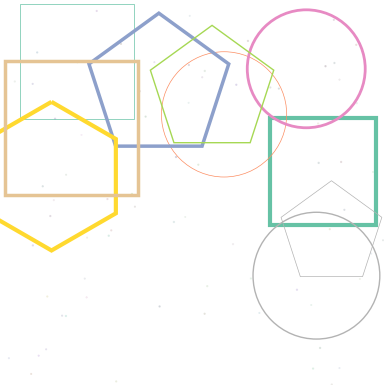[{"shape": "square", "thickness": 3, "radius": 0.69, "center": [0.839, 0.554]}, {"shape": "square", "thickness": 0.5, "radius": 0.75, "center": [0.2, 0.841]}, {"shape": "circle", "thickness": 0.5, "radius": 0.81, "center": [0.582, 0.703]}, {"shape": "pentagon", "thickness": 2.5, "radius": 0.95, "center": [0.413, 0.775]}, {"shape": "circle", "thickness": 2, "radius": 0.77, "center": [0.795, 0.821]}, {"shape": "pentagon", "thickness": 1, "radius": 0.84, "center": [0.551, 0.766]}, {"shape": "hexagon", "thickness": 3, "radius": 0.97, "center": [0.134, 0.542]}, {"shape": "square", "thickness": 2.5, "radius": 0.86, "center": [0.186, 0.667]}, {"shape": "pentagon", "thickness": 0.5, "radius": 0.69, "center": [0.861, 0.393]}, {"shape": "circle", "thickness": 1, "radius": 0.82, "center": [0.822, 0.284]}]